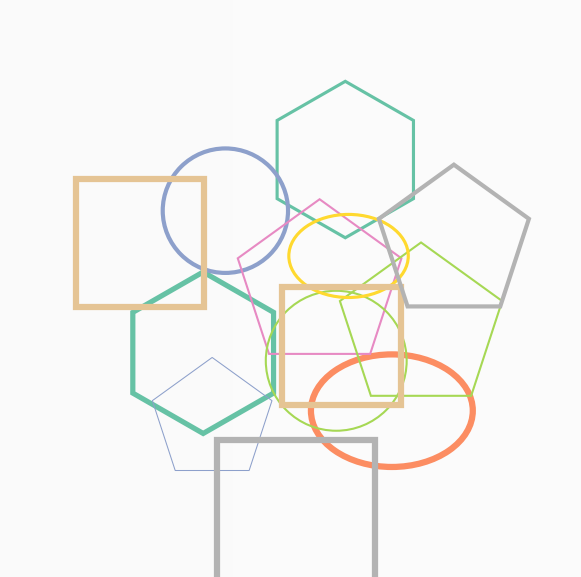[{"shape": "hexagon", "thickness": 1.5, "radius": 0.68, "center": [0.594, 0.723]}, {"shape": "hexagon", "thickness": 2.5, "radius": 0.7, "center": [0.35, 0.388]}, {"shape": "oval", "thickness": 3, "radius": 0.7, "center": [0.674, 0.288]}, {"shape": "pentagon", "thickness": 0.5, "radius": 0.54, "center": [0.365, 0.272]}, {"shape": "circle", "thickness": 2, "radius": 0.54, "center": [0.388, 0.634]}, {"shape": "pentagon", "thickness": 1, "radius": 0.74, "center": [0.55, 0.506]}, {"shape": "circle", "thickness": 1, "radius": 0.61, "center": [0.578, 0.374]}, {"shape": "pentagon", "thickness": 1, "radius": 0.73, "center": [0.724, 0.432]}, {"shape": "oval", "thickness": 1.5, "radius": 0.51, "center": [0.6, 0.556]}, {"shape": "square", "thickness": 3, "radius": 0.55, "center": [0.241, 0.579]}, {"shape": "square", "thickness": 3, "radius": 0.51, "center": [0.588, 0.4]}, {"shape": "pentagon", "thickness": 2, "radius": 0.68, "center": [0.781, 0.578]}, {"shape": "square", "thickness": 3, "radius": 0.68, "center": [0.509, 0.102]}]